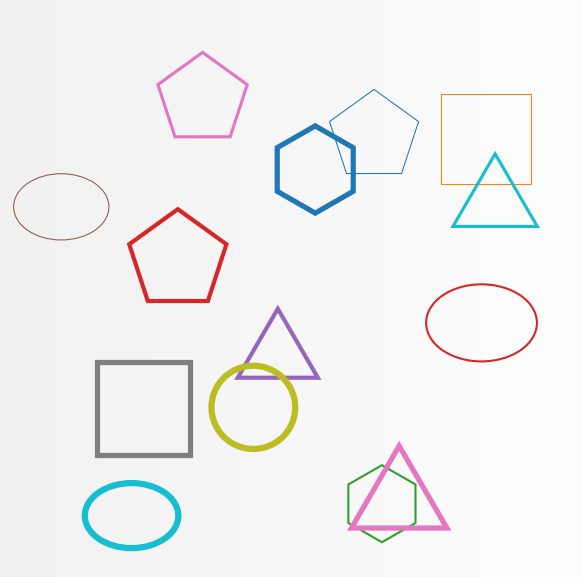[{"shape": "pentagon", "thickness": 0.5, "radius": 0.4, "center": [0.644, 0.764]}, {"shape": "hexagon", "thickness": 2.5, "radius": 0.38, "center": [0.542, 0.706]}, {"shape": "square", "thickness": 0.5, "radius": 0.39, "center": [0.836, 0.758]}, {"shape": "hexagon", "thickness": 1, "radius": 0.33, "center": [0.657, 0.127]}, {"shape": "oval", "thickness": 1, "radius": 0.48, "center": [0.828, 0.44]}, {"shape": "pentagon", "thickness": 2, "radius": 0.44, "center": [0.306, 0.549]}, {"shape": "triangle", "thickness": 2, "radius": 0.4, "center": [0.478, 0.385]}, {"shape": "oval", "thickness": 0.5, "radius": 0.41, "center": [0.105, 0.641]}, {"shape": "pentagon", "thickness": 1.5, "radius": 0.4, "center": [0.348, 0.828]}, {"shape": "triangle", "thickness": 2.5, "radius": 0.47, "center": [0.687, 0.132]}, {"shape": "square", "thickness": 2.5, "radius": 0.4, "center": [0.247, 0.292]}, {"shape": "circle", "thickness": 3, "radius": 0.36, "center": [0.436, 0.294]}, {"shape": "triangle", "thickness": 1.5, "radius": 0.42, "center": [0.852, 0.649]}, {"shape": "oval", "thickness": 3, "radius": 0.4, "center": [0.226, 0.106]}]